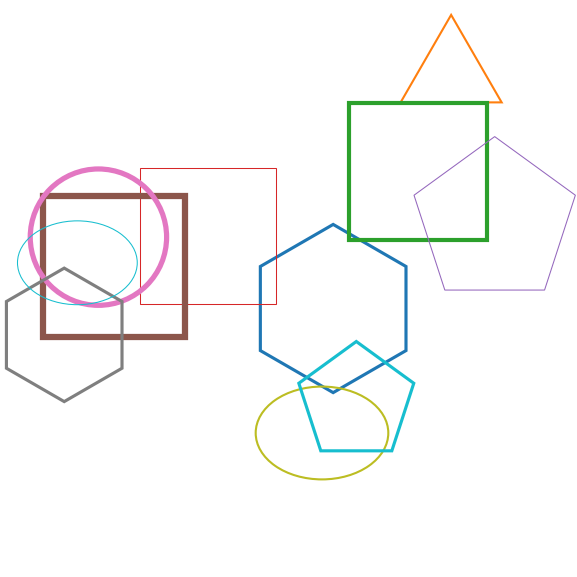[{"shape": "hexagon", "thickness": 1.5, "radius": 0.73, "center": [0.577, 0.465]}, {"shape": "triangle", "thickness": 1, "radius": 0.5, "center": [0.781, 0.872]}, {"shape": "square", "thickness": 2, "radius": 0.59, "center": [0.724, 0.702]}, {"shape": "square", "thickness": 0.5, "radius": 0.59, "center": [0.36, 0.591]}, {"shape": "pentagon", "thickness": 0.5, "radius": 0.73, "center": [0.857, 0.616]}, {"shape": "square", "thickness": 3, "radius": 0.61, "center": [0.197, 0.538]}, {"shape": "circle", "thickness": 2.5, "radius": 0.59, "center": [0.17, 0.589]}, {"shape": "hexagon", "thickness": 1.5, "radius": 0.58, "center": [0.111, 0.419]}, {"shape": "oval", "thickness": 1, "radius": 0.57, "center": [0.558, 0.249]}, {"shape": "oval", "thickness": 0.5, "radius": 0.52, "center": [0.134, 0.544]}, {"shape": "pentagon", "thickness": 1.5, "radius": 0.52, "center": [0.617, 0.303]}]